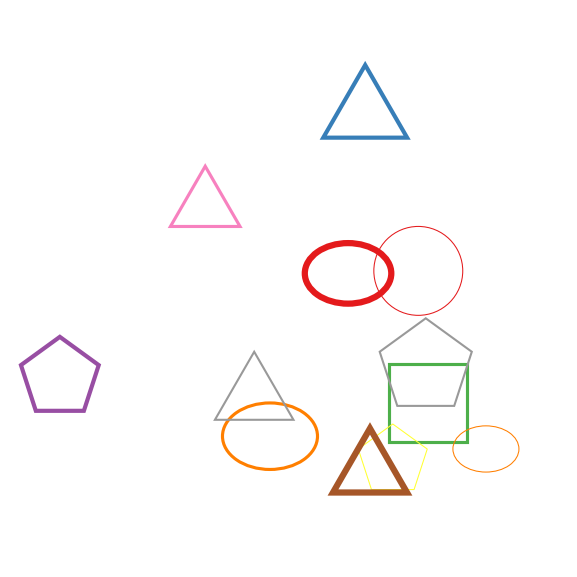[{"shape": "circle", "thickness": 0.5, "radius": 0.38, "center": [0.724, 0.53]}, {"shape": "oval", "thickness": 3, "radius": 0.37, "center": [0.603, 0.526]}, {"shape": "triangle", "thickness": 2, "radius": 0.42, "center": [0.632, 0.803]}, {"shape": "square", "thickness": 1.5, "radius": 0.34, "center": [0.741, 0.301]}, {"shape": "pentagon", "thickness": 2, "radius": 0.35, "center": [0.104, 0.345]}, {"shape": "oval", "thickness": 0.5, "radius": 0.29, "center": [0.841, 0.222]}, {"shape": "oval", "thickness": 1.5, "radius": 0.41, "center": [0.468, 0.244]}, {"shape": "pentagon", "thickness": 0.5, "radius": 0.31, "center": [0.68, 0.202]}, {"shape": "triangle", "thickness": 3, "radius": 0.37, "center": [0.641, 0.183]}, {"shape": "triangle", "thickness": 1.5, "radius": 0.35, "center": [0.355, 0.642]}, {"shape": "triangle", "thickness": 1, "radius": 0.39, "center": [0.44, 0.311]}, {"shape": "pentagon", "thickness": 1, "radius": 0.42, "center": [0.737, 0.364]}]